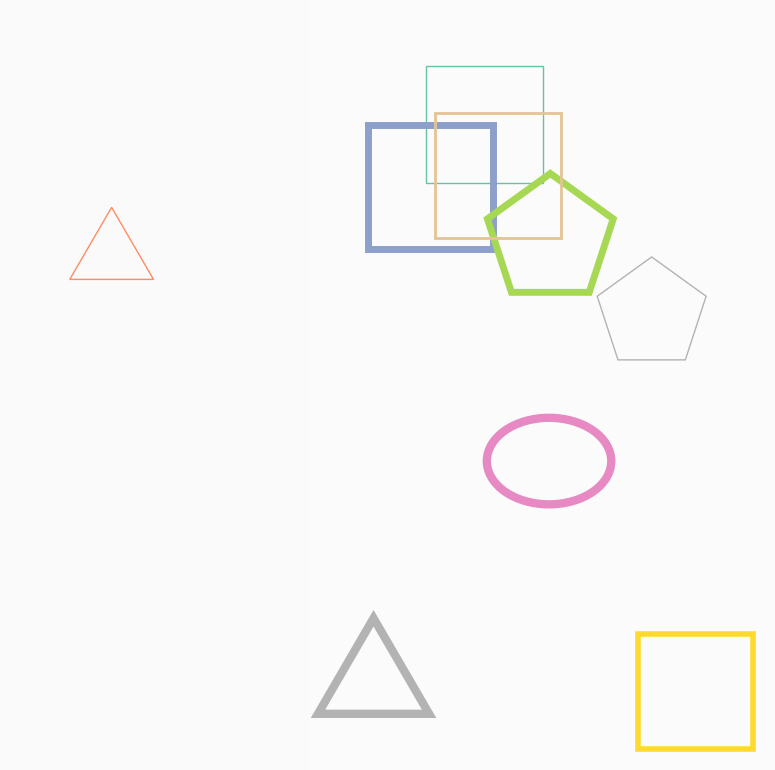[{"shape": "square", "thickness": 0.5, "radius": 0.38, "center": [0.625, 0.838]}, {"shape": "triangle", "thickness": 0.5, "radius": 0.31, "center": [0.144, 0.668]}, {"shape": "square", "thickness": 2.5, "radius": 0.4, "center": [0.556, 0.758]}, {"shape": "oval", "thickness": 3, "radius": 0.4, "center": [0.708, 0.401]}, {"shape": "pentagon", "thickness": 2.5, "radius": 0.43, "center": [0.71, 0.689]}, {"shape": "square", "thickness": 2, "radius": 0.37, "center": [0.897, 0.102]}, {"shape": "square", "thickness": 1, "radius": 0.41, "center": [0.643, 0.772]}, {"shape": "triangle", "thickness": 3, "radius": 0.41, "center": [0.482, 0.114]}, {"shape": "pentagon", "thickness": 0.5, "radius": 0.37, "center": [0.841, 0.592]}]